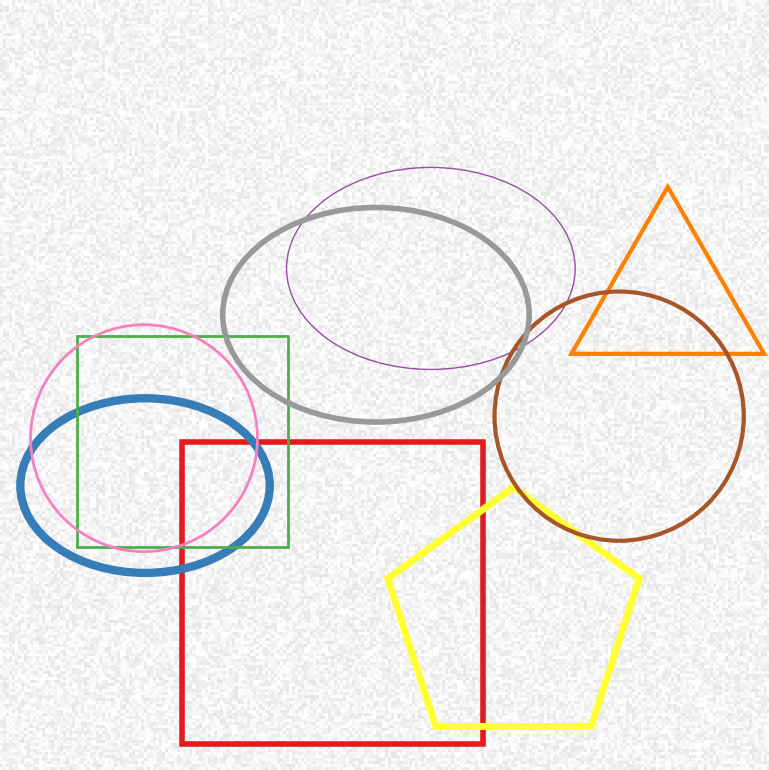[{"shape": "square", "thickness": 2, "radius": 0.98, "center": [0.432, 0.23]}, {"shape": "oval", "thickness": 3, "radius": 0.81, "center": [0.188, 0.369]}, {"shape": "square", "thickness": 1, "radius": 0.68, "center": [0.237, 0.427]}, {"shape": "oval", "thickness": 0.5, "radius": 0.94, "center": [0.56, 0.651]}, {"shape": "triangle", "thickness": 1.5, "radius": 0.72, "center": [0.867, 0.613]}, {"shape": "pentagon", "thickness": 2.5, "radius": 0.86, "center": [0.667, 0.195]}, {"shape": "circle", "thickness": 1.5, "radius": 0.81, "center": [0.804, 0.46]}, {"shape": "circle", "thickness": 1, "radius": 0.74, "center": [0.187, 0.431]}, {"shape": "oval", "thickness": 2, "radius": 1.0, "center": [0.488, 0.591]}]